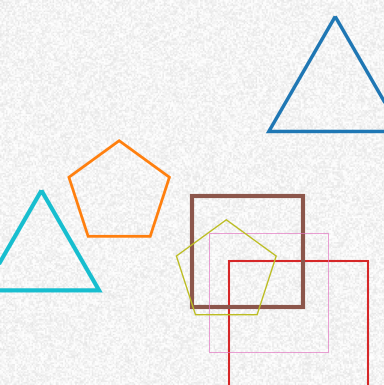[{"shape": "triangle", "thickness": 2.5, "radius": 1.0, "center": [0.871, 0.758]}, {"shape": "pentagon", "thickness": 2, "radius": 0.69, "center": [0.31, 0.497]}, {"shape": "square", "thickness": 1.5, "radius": 0.91, "center": [0.775, 0.14]}, {"shape": "square", "thickness": 3, "radius": 0.72, "center": [0.643, 0.346]}, {"shape": "square", "thickness": 0.5, "radius": 0.77, "center": [0.697, 0.24]}, {"shape": "pentagon", "thickness": 1, "radius": 0.68, "center": [0.588, 0.293]}, {"shape": "triangle", "thickness": 3, "radius": 0.86, "center": [0.108, 0.332]}]